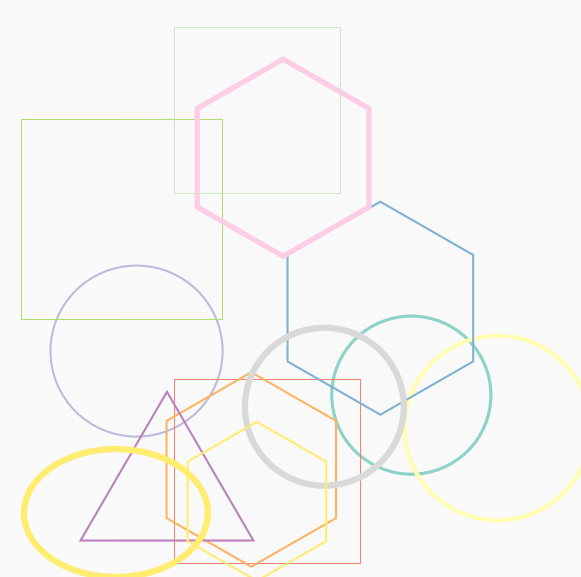[{"shape": "circle", "thickness": 1.5, "radius": 0.68, "center": [0.708, 0.315]}, {"shape": "circle", "thickness": 2, "radius": 0.8, "center": [0.856, 0.258]}, {"shape": "circle", "thickness": 1, "radius": 0.74, "center": [0.235, 0.391]}, {"shape": "square", "thickness": 0.5, "radius": 0.8, "center": [0.459, 0.183]}, {"shape": "hexagon", "thickness": 1, "radius": 0.92, "center": [0.654, 0.465]}, {"shape": "hexagon", "thickness": 1, "radius": 0.84, "center": [0.432, 0.186]}, {"shape": "square", "thickness": 0.5, "radius": 0.86, "center": [0.209, 0.62]}, {"shape": "hexagon", "thickness": 2.5, "radius": 0.85, "center": [0.487, 0.726]}, {"shape": "circle", "thickness": 3, "radius": 0.68, "center": [0.558, 0.295]}, {"shape": "triangle", "thickness": 1, "radius": 0.86, "center": [0.287, 0.149]}, {"shape": "square", "thickness": 0.5, "radius": 0.72, "center": [0.443, 0.809]}, {"shape": "oval", "thickness": 3, "radius": 0.79, "center": [0.199, 0.111]}, {"shape": "hexagon", "thickness": 1, "radius": 0.69, "center": [0.442, 0.131]}]